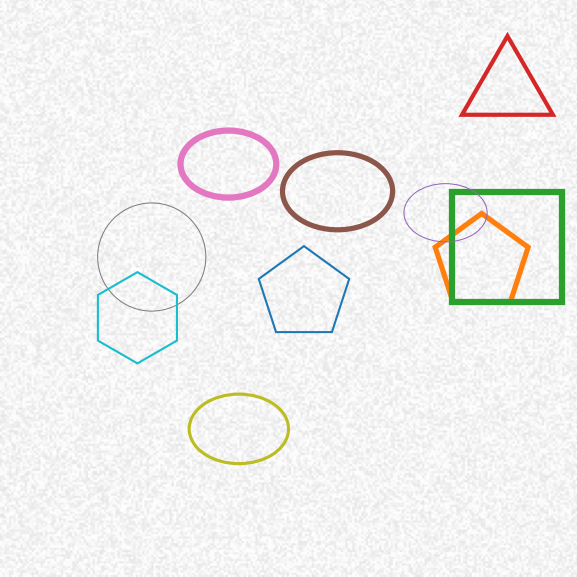[{"shape": "pentagon", "thickness": 1, "radius": 0.41, "center": [0.526, 0.491]}, {"shape": "pentagon", "thickness": 2.5, "radius": 0.42, "center": [0.834, 0.545]}, {"shape": "square", "thickness": 3, "radius": 0.48, "center": [0.877, 0.571]}, {"shape": "triangle", "thickness": 2, "radius": 0.45, "center": [0.879, 0.846]}, {"shape": "oval", "thickness": 0.5, "radius": 0.36, "center": [0.771, 0.631]}, {"shape": "oval", "thickness": 2.5, "radius": 0.48, "center": [0.585, 0.668]}, {"shape": "oval", "thickness": 3, "radius": 0.41, "center": [0.396, 0.715]}, {"shape": "circle", "thickness": 0.5, "radius": 0.47, "center": [0.263, 0.554]}, {"shape": "oval", "thickness": 1.5, "radius": 0.43, "center": [0.414, 0.256]}, {"shape": "hexagon", "thickness": 1, "radius": 0.4, "center": [0.238, 0.449]}]